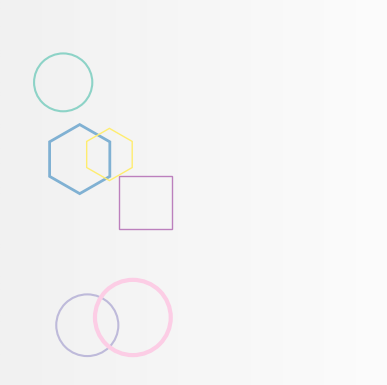[{"shape": "circle", "thickness": 1.5, "radius": 0.38, "center": [0.163, 0.786]}, {"shape": "circle", "thickness": 1.5, "radius": 0.4, "center": [0.225, 0.155]}, {"shape": "hexagon", "thickness": 2, "radius": 0.45, "center": [0.206, 0.587]}, {"shape": "circle", "thickness": 3, "radius": 0.49, "center": [0.343, 0.175]}, {"shape": "square", "thickness": 1, "radius": 0.34, "center": [0.376, 0.474]}, {"shape": "hexagon", "thickness": 1, "radius": 0.34, "center": [0.282, 0.599]}]